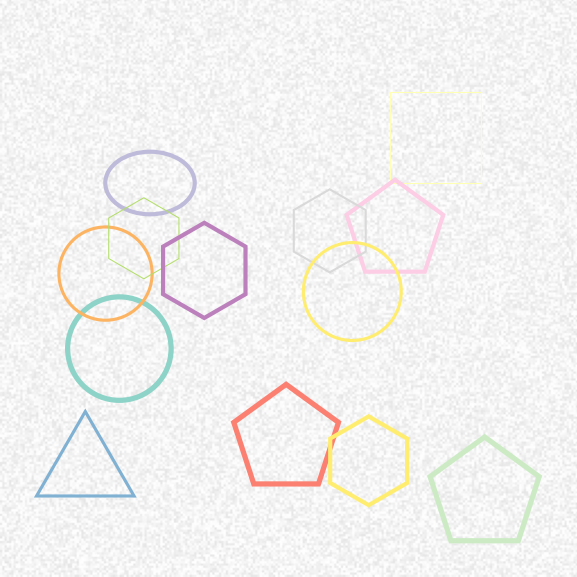[{"shape": "circle", "thickness": 2.5, "radius": 0.45, "center": [0.207, 0.395]}, {"shape": "square", "thickness": 0.5, "radius": 0.39, "center": [0.754, 0.76]}, {"shape": "oval", "thickness": 2, "radius": 0.39, "center": [0.26, 0.682]}, {"shape": "pentagon", "thickness": 2.5, "radius": 0.48, "center": [0.495, 0.238]}, {"shape": "triangle", "thickness": 1.5, "radius": 0.49, "center": [0.148, 0.189]}, {"shape": "circle", "thickness": 1.5, "radius": 0.4, "center": [0.183, 0.525]}, {"shape": "hexagon", "thickness": 0.5, "radius": 0.35, "center": [0.249, 0.587]}, {"shape": "pentagon", "thickness": 2, "radius": 0.44, "center": [0.684, 0.6]}, {"shape": "hexagon", "thickness": 1, "radius": 0.36, "center": [0.571, 0.599]}, {"shape": "hexagon", "thickness": 2, "radius": 0.41, "center": [0.354, 0.531]}, {"shape": "pentagon", "thickness": 2.5, "radius": 0.5, "center": [0.839, 0.143]}, {"shape": "circle", "thickness": 1.5, "radius": 0.42, "center": [0.61, 0.494]}, {"shape": "hexagon", "thickness": 2, "radius": 0.38, "center": [0.638, 0.201]}]